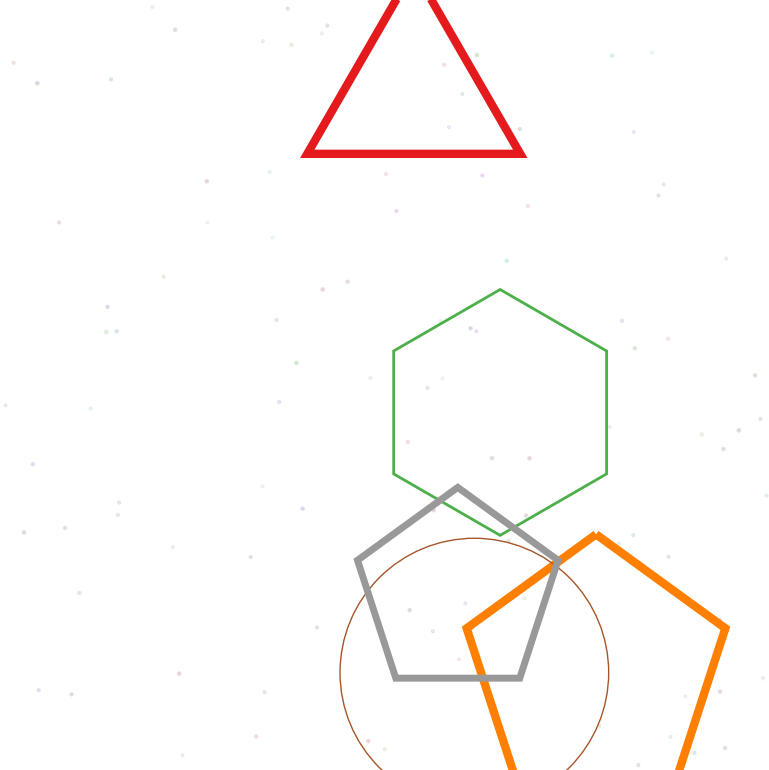[{"shape": "triangle", "thickness": 3, "radius": 0.8, "center": [0.537, 0.88]}, {"shape": "hexagon", "thickness": 1, "radius": 0.8, "center": [0.65, 0.464]}, {"shape": "pentagon", "thickness": 3, "radius": 0.88, "center": [0.774, 0.129]}, {"shape": "circle", "thickness": 0.5, "radius": 0.87, "center": [0.616, 0.126]}, {"shape": "pentagon", "thickness": 2.5, "radius": 0.68, "center": [0.595, 0.23]}]